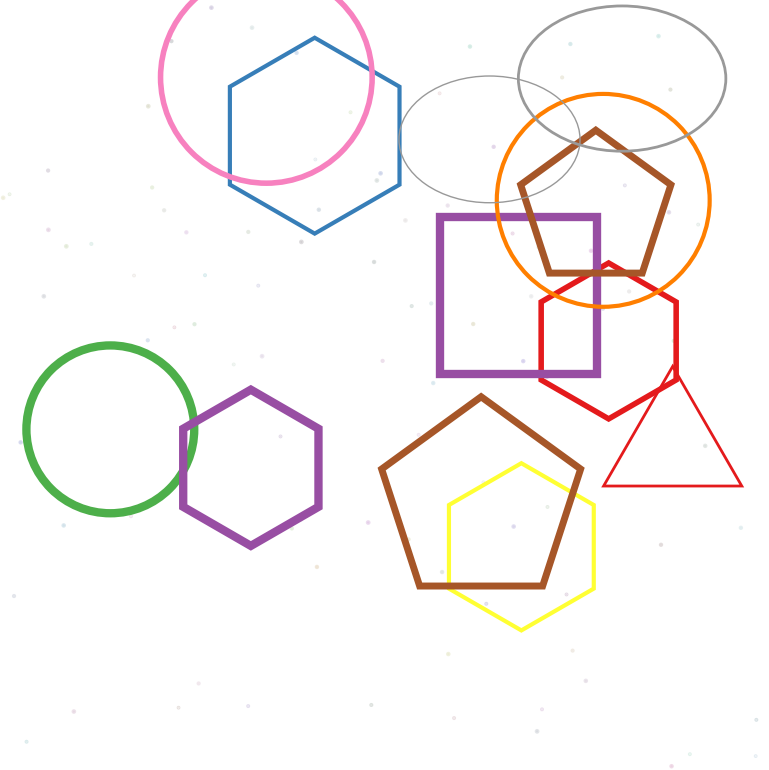[{"shape": "triangle", "thickness": 1, "radius": 0.52, "center": [0.874, 0.421]}, {"shape": "hexagon", "thickness": 2, "radius": 0.51, "center": [0.79, 0.557]}, {"shape": "hexagon", "thickness": 1.5, "radius": 0.64, "center": [0.409, 0.824]}, {"shape": "circle", "thickness": 3, "radius": 0.54, "center": [0.143, 0.442]}, {"shape": "square", "thickness": 3, "radius": 0.51, "center": [0.674, 0.616]}, {"shape": "hexagon", "thickness": 3, "radius": 0.51, "center": [0.326, 0.392]}, {"shape": "circle", "thickness": 1.5, "radius": 0.69, "center": [0.783, 0.74]}, {"shape": "hexagon", "thickness": 1.5, "radius": 0.54, "center": [0.677, 0.29]}, {"shape": "pentagon", "thickness": 2.5, "radius": 0.68, "center": [0.625, 0.349]}, {"shape": "pentagon", "thickness": 2.5, "radius": 0.51, "center": [0.774, 0.728]}, {"shape": "circle", "thickness": 2, "radius": 0.69, "center": [0.346, 0.9]}, {"shape": "oval", "thickness": 0.5, "radius": 0.59, "center": [0.636, 0.819]}, {"shape": "oval", "thickness": 1, "radius": 0.67, "center": [0.808, 0.898]}]